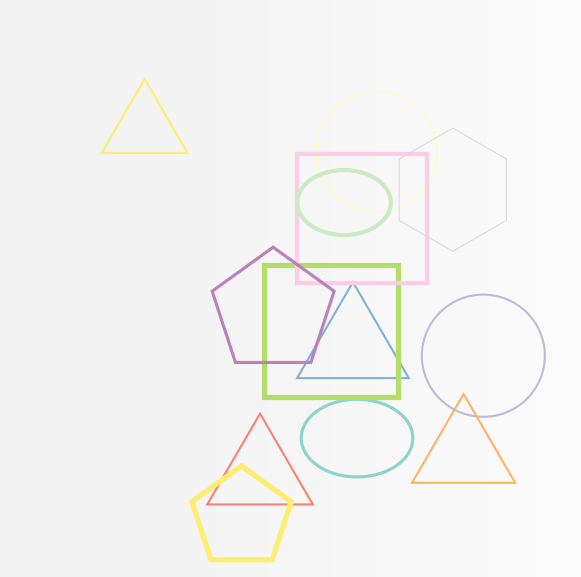[{"shape": "oval", "thickness": 1.5, "radius": 0.48, "center": [0.614, 0.24]}, {"shape": "circle", "thickness": 0.5, "radius": 0.52, "center": [0.648, 0.737]}, {"shape": "circle", "thickness": 1, "radius": 0.53, "center": [0.832, 0.383]}, {"shape": "triangle", "thickness": 1, "radius": 0.52, "center": [0.447, 0.178]}, {"shape": "triangle", "thickness": 1, "radius": 0.55, "center": [0.607, 0.4]}, {"shape": "triangle", "thickness": 1, "radius": 0.51, "center": [0.798, 0.214]}, {"shape": "square", "thickness": 2.5, "radius": 0.57, "center": [0.569, 0.426]}, {"shape": "square", "thickness": 2, "radius": 0.56, "center": [0.623, 0.621]}, {"shape": "hexagon", "thickness": 0.5, "radius": 0.53, "center": [0.779, 0.671]}, {"shape": "pentagon", "thickness": 1.5, "radius": 0.55, "center": [0.47, 0.461]}, {"shape": "oval", "thickness": 2, "radius": 0.4, "center": [0.592, 0.648]}, {"shape": "pentagon", "thickness": 2.5, "radius": 0.45, "center": [0.416, 0.103]}, {"shape": "triangle", "thickness": 1, "radius": 0.43, "center": [0.249, 0.777]}]